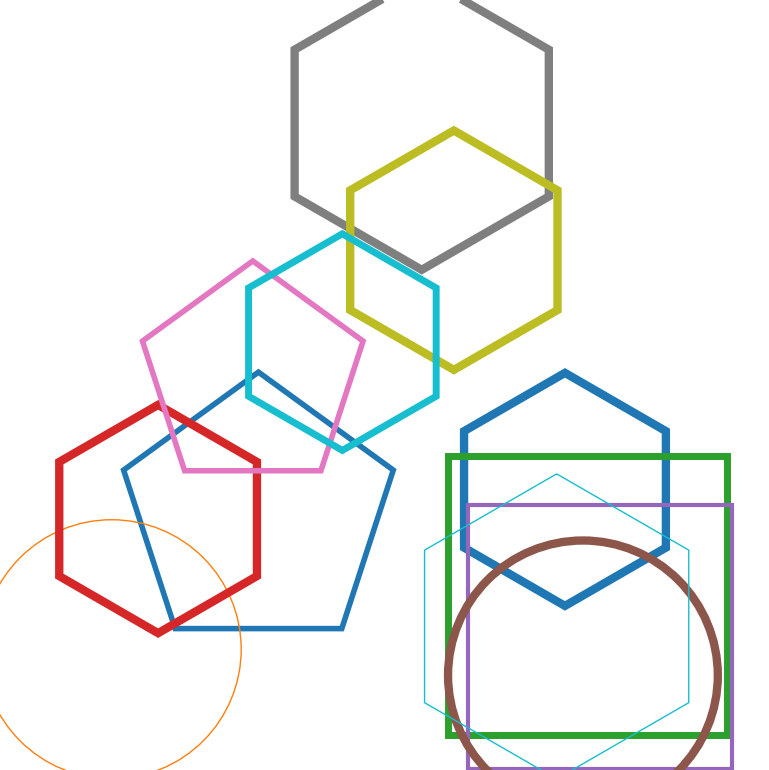[{"shape": "pentagon", "thickness": 2, "radius": 0.92, "center": [0.336, 0.333]}, {"shape": "hexagon", "thickness": 3, "radius": 0.76, "center": [0.734, 0.364]}, {"shape": "circle", "thickness": 0.5, "radius": 0.84, "center": [0.145, 0.157]}, {"shape": "square", "thickness": 2.5, "radius": 0.91, "center": [0.763, 0.227]}, {"shape": "hexagon", "thickness": 3, "radius": 0.74, "center": [0.205, 0.326]}, {"shape": "square", "thickness": 1.5, "radius": 0.86, "center": [0.779, 0.173]}, {"shape": "circle", "thickness": 3, "radius": 0.88, "center": [0.757, 0.123]}, {"shape": "pentagon", "thickness": 2, "radius": 0.75, "center": [0.328, 0.51]}, {"shape": "hexagon", "thickness": 3, "radius": 0.95, "center": [0.548, 0.84]}, {"shape": "hexagon", "thickness": 3, "radius": 0.78, "center": [0.589, 0.675]}, {"shape": "hexagon", "thickness": 2.5, "radius": 0.7, "center": [0.445, 0.556]}, {"shape": "hexagon", "thickness": 0.5, "radius": 0.99, "center": [0.723, 0.186]}]